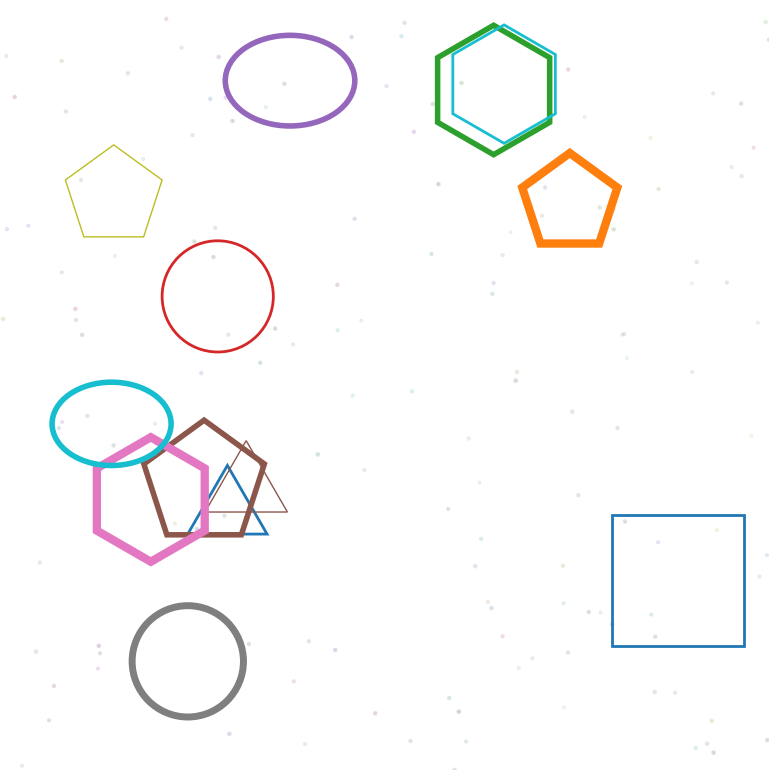[{"shape": "triangle", "thickness": 1, "radius": 0.3, "center": [0.295, 0.336]}, {"shape": "square", "thickness": 1, "radius": 0.43, "center": [0.88, 0.246]}, {"shape": "pentagon", "thickness": 3, "radius": 0.32, "center": [0.74, 0.736]}, {"shape": "hexagon", "thickness": 2, "radius": 0.42, "center": [0.641, 0.883]}, {"shape": "circle", "thickness": 1, "radius": 0.36, "center": [0.283, 0.615]}, {"shape": "oval", "thickness": 2, "radius": 0.42, "center": [0.377, 0.895]}, {"shape": "pentagon", "thickness": 2, "radius": 0.41, "center": [0.265, 0.372]}, {"shape": "triangle", "thickness": 0.5, "radius": 0.31, "center": [0.32, 0.366]}, {"shape": "hexagon", "thickness": 3, "radius": 0.4, "center": [0.196, 0.351]}, {"shape": "circle", "thickness": 2.5, "radius": 0.36, "center": [0.244, 0.141]}, {"shape": "pentagon", "thickness": 0.5, "radius": 0.33, "center": [0.148, 0.746]}, {"shape": "oval", "thickness": 2, "radius": 0.39, "center": [0.145, 0.45]}, {"shape": "hexagon", "thickness": 1, "radius": 0.38, "center": [0.655, 0.891]}]